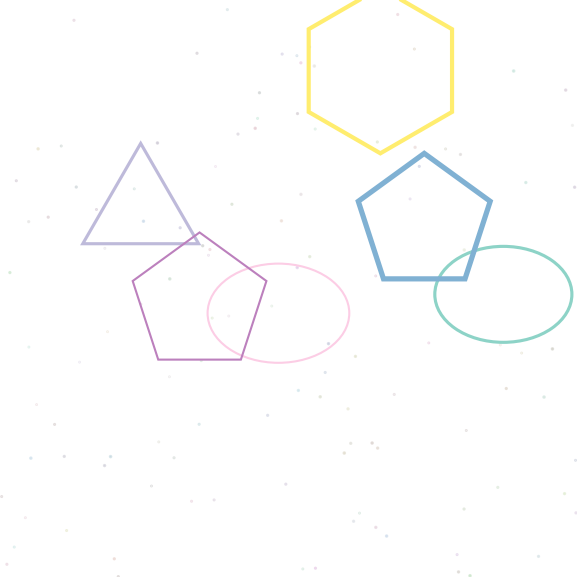[{"shape": "oval", "thickness": 1.5, "radius": 0.59, "center": [0.872, 0.489]}, {"shape": "triangle", "thickness": 1.5, "radius": 0.58, "center": [0.244, 0.635]}, {"shape": "pentagon", "thickness": 2.5, "radius": 0.6, "center": [0.735, 0.613]}, {"shape": "oval", "thickness": 1, "radius": 0.61, "center": [0.482, 0.457]}, {"shape": "pentagon", "thickness": 1, "radius": 0.61, "center": [0.346, 0.475]}, {"shape": "hexagon", "thickness": 2, "radius": 0.72, "center": [0.659, 0.877]}]